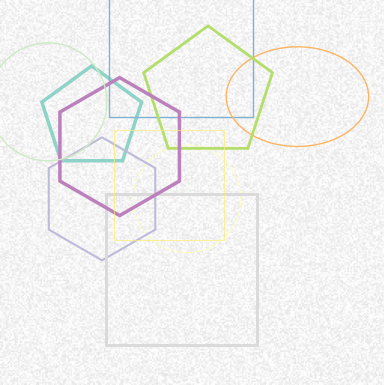[{"shape": "pentagon", "thickness": 2.5, "radius": 0.68, "center": [0.238, 0.693]}, {"shape": "circle", "thickness": 0.5, "radius": 0.7, "center": [0.486, 0.484]}, {"shape": "hexagon", "thickness": 1.5, "radius": 0.8, "center": [0.265, 0.483]}, {"shape": "square", "thickness": 1, "radius": 0.93, "center": [0.47, 0.884]}, {"shape": "oval", "thickness": 1, "radius": 0.92, "center": [0.773, 0.749]}, {"shape": "pentagon", "thickness": 2, "radius": 0.88, "center": [0.54, 0.757]}, {"shape": "square", "thickness": 2, "radius": 0.98, "center": [0.472, 0.3]}, {"shape": "hexagon", "thickness": 2.5, "radius": 0.9, "center": [0.311, 0.619]}, {"shape": "circle", "thickness": 1, "radius": 0.77, "center": [0.124, 0.736]}, {"shape": "square", "thickness": 0.5, "radius": 0.71, "center": [0.439, 0.519]}]